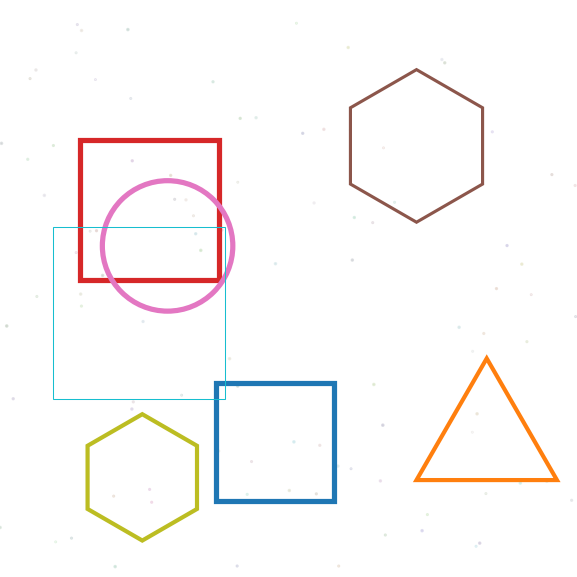[{"shape": "square", "thickness": 2.5, "radius": 0.51, "center": [0.476, 0.234]}, {"shape": "triangle", "thickness": 2, "radius": 0.7, "center": [0.843, 0.238]}, {"shape": "square", "thickness": 2.5, "radius": 0.6, "center": [0.259, 0.635]}, {"shape": "hexagon", "thickness": 1.5, "radius": 0.66, "center": [0.721, 0.746]}, {"shape": "circle", "thickness": 2.5, "radius": 0.56, "center": [0.29, 0.573]}, {"shape": "hexagon", "thickness": 2, "radius": 0.55, "center": [0.246, 0.173]}, {"shape": "square", "thickness": 0.5, "radius": 0.74, "center": [0.241, 0.457]}]